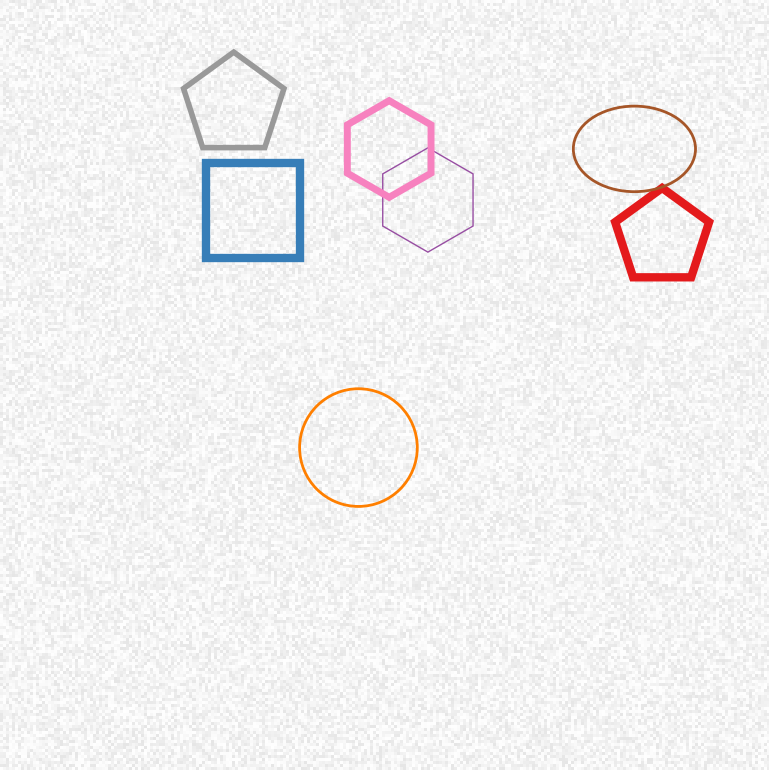[{"shape": "pentagon", "thickness": 3, "radius": 0.32, "center": [0.86, 0.692]}, {"shape": "square", "thickness": 3, "radius": 0.31, "center": [0.329, 0.727]}, {"shape": "hexagon", "thickness": 0.5, "radius": 0.34, "center": [0.556, 0.74]}, {"shape": "circle", "thickness": 1, "radius": 0.38, "center": [0.466, 0.419]}, {"shape": "oval", "thickness": 1, "radius": 0.4, "center": [0.824, 0.807]}, {"shape": "hexagon", "thickness": 2.5, "radius": 0.31, "center": [0.505, 0.807]}, {"shape": "pentagon", "thickness": 2, "radius": 0.34, "center": [0.304, 0.864]}]